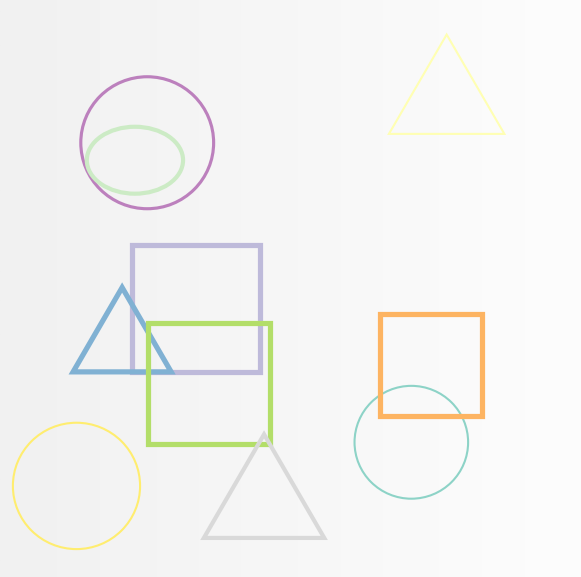[{"shape": "circle", "thickness": 1, "radius": 0.49, "center": [0.708, 0.233]}, {"shape": "triangle", "thickness": 1, "radius": 0.57, "center": [0.768, 0.825]}, {"shape": "square", "thickness": 2.5, "radius": 0.55, "center": [0.337, 0.465]}, {"shape": "triangle", "thickness": 2.5, "radius": 0.49, "center": [0.21, 0.404]}, {"shape": "square", "thickness": 2.5, "radius": 0.44, "center": [0.741, 0.367]}, {"shape": "square", "thickness": 2.5, "radius": 0.52, "center": [0.359, 0.335]}, {"shape": "triangle", "thickness": 2, "radius": 0.6, "center": [0.454, 0.127]}, {"shape": "circle", "thickness": 1.5, "radius": 0.57, "center": [0.253, 0.752]}, {"shape": "oval", "thickness": 2, "radius": 0.41, "center": [0.232, 0.722]}, {"shape": "circle", "thickness": 1, "radius": 0.55, "center": [0.132, 0.158]}]